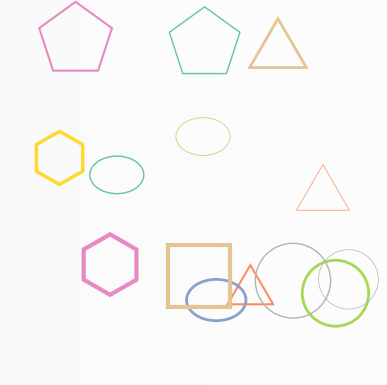[{"shape": "oval", "thickness": 1, "radius": 0.35, "center": [0.302, 0.546]}, {"shape": "pentagon", "thickness": 1, "radius": 0.48, "center": [0.528, 0.886]}, {"shape": "triangle", "thickness": 0.5, "radius": 0.39, "center": [0.833, 0.493]}, {"shape": "triangle", "thickness": 1.5, "radius": 0.34, "center": [0.646, 0.244]}, {"shape": "oval", "thickness": 2, "radius": 0.38, "center": [0.558, 0.221]}, {"shape": "hexagon", "thickness": 3, "radius": 0.39, "center": [0.284, 0.313]}, {"shape": "pentagon", "thickness": 1.5, "radius": 0.49, "center": [0.195, 0.896]}, {"shape": "oval", "thickness": 0.5, "radius": 0.35, "center": [0.524, 0.645]}, {"shape": "circle", "thickness": 2, "radius": 0.43, "center": [0.866, 0.238]}, {"shape": "hexagon", "thickness": 2.5, "radius": 0.35, "center": [0.154, 0.59]}, {"shape": "triangle", "thickness": 2, "radius": 0.42, "center": [0.717, 0.867]}, {"shape": "square", "thickness": 3, "radius": 0.4, "center": [0.514, 0.284]}, {"shape": "circle", "thickness": 0.5, "radius": 0.39, "center": [0.899, 0.274]}, {"shape": "circle", "thickness": 1, "radius": 0.49, "center": [0.756, 0.271]}]